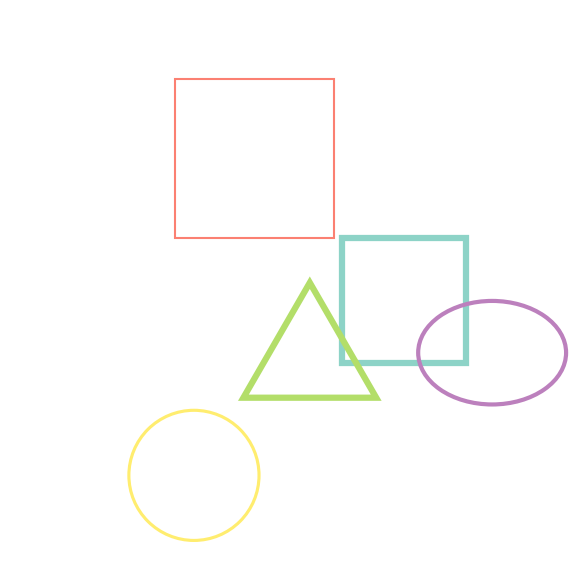[{"shape": "square", "thickness": 3, "radius": 0.54, "center": [0.7, 0.478]}, {"shape": "square", "thickness": 1, "radius": 0.69, "center": [0.44, 0.724]}, {"shape": "triangle", "thickness": 3, "radius": 0.66, "center": [0.536, 0.377]}, {"shape": "oval", "thickness": 2, "radius": 0.64, "center": [0.852, 0.388]}, {"shape": "circle", "thickness": 1.5, "radius": 0.56, "center": [0.336, 0.176]}]